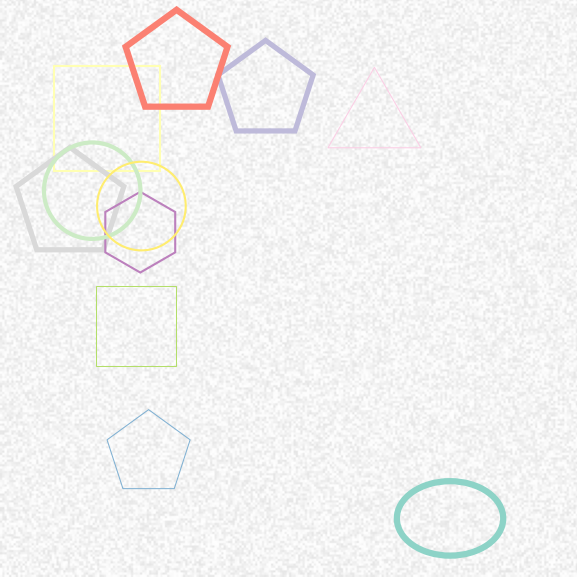[{"shape": "oval", "thickness": 3, "radius": 0.46, "center": [0.779, 0.101]}, {"shape": "square", "thickness": 1, "radius": 0.46, "center": [0.185, 0.794]}, {"shape": "pentagon", "thickness": 2.5, "radius": 0.43, "center": [0.46, 0.842]}, {"shape": "pentagon", "thickness": 3, "radius": 0.46, "center": [0.306, 0.889]}, {"shape": "pentagon", "thickness": 0.5, "radius": 0.38, "center": [0.257, 0.214]}, {"shape": "square", "thickness": 0.5, "radius": 0.35, "center": [0.236, 0.434]}, {"shape": "triangle", "thickness": 0.5, "radius": 0.46, "center": [0.648, 0.79]}, {"shape": "pentagon", "thickness": 2.5, "radius": 0.49, "center": [0.121, 0.646]}, {"shape": "hexagon", "thickness": 1, "radius": 0.35, "center": [0.243, 0.597]}, {"shape": "circle", "thickness": 2, "radius": 0.42, "center": [0.16, 0.669]}, {"shape": "circle", "thickness": 1, "radius": 0.38, "center": [0.245, 0.642]}]